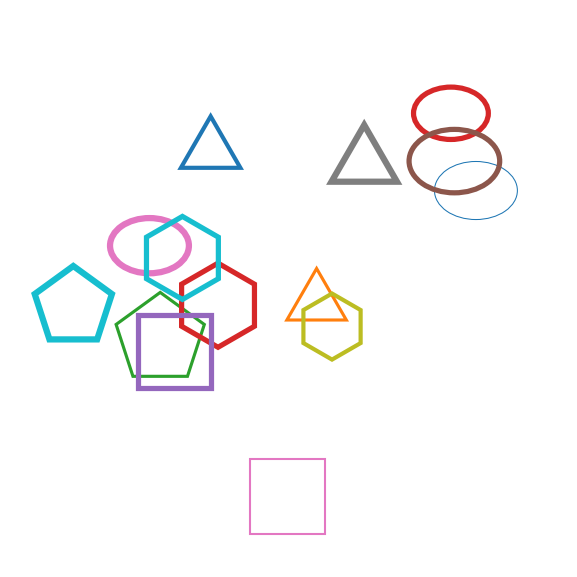[{"shape": "triangle", "thickness": 2, "radius": 0.3, "center": [0.365, 0.738]}, {"shape": "oval", "thickness": 0.5, "radius": 0.36, "center": [0.824, 0.669]}, {"shape": "triangle", "thickness": 1.5, "radius": 0.3, "center": [0.548, 0.475]}, {"shape": "pentagon", "thickness": 1.5, "radius": 0.4, "center": [0.277, 0.412]}, {"shape": "oval", "thickness": 2.5, "radius": 0.32, "center": [0.781, 0.803]}, {"shape": "hexagon", "thickness": 2.5, "radius": 0.36, "center": [0.378, 0.471]}, {"shape": "square", "thickness": 2.5, "radius": 0.32, "center": [0.302, 0.39]}, {"shape": "oval", "thickness": 2.5, "radius": 0.39, "center": [0.787, 0.72]}, {"shape": "oval", "thickness": 3, "radius": 0.34, "center": [0.259, 0.574]}, {"shape": "square", "thickness": 1, "radius": 0.32, "center": [0.498, 0.139]}, {"shape": "triangle", "thickness": 3, "radius": 0.33, "center": [0.631, 0.717]}, {"shape": "hexagon", "thickness": 2, "radius": 0.29, "center": [0.575, 0.434]}, {"shape": "hexagon", "thickness": 2.5, "radius": 0.36, "center": [0.316, 0.552]}, {"shape": "pentagon", "thickness": 3, "radius": 0.35, "center": [0.127, 0.468]}]